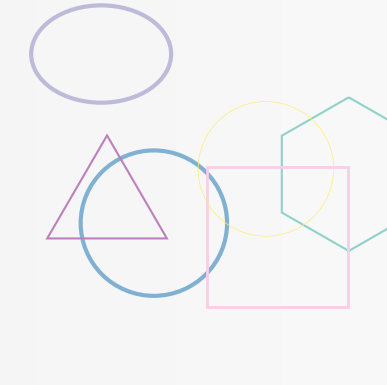[{"shape": "hexagon", "thickness": 1.5, "radius": 1.0, "center": [0.9, 0.548]}, {"shape": "oval", "thickness": 3, "radius": 0.9, "center": [0.261, 0.86]}, {"shape": "circle", "thickness": 3, "radius": 0.94, "center": [0.397, 0.42]}, {"shape": "square", "thickness": 2, "radius": 0.91, "center": [0.717, 0.384]}, {"shape": "triangle", "thickness": 1.5, "radius": 0.89, "center": [0.276, 0.47]}, {"shape": "circle", "thickness": 0.5, "radius": 0.87, "center": [0.686, 0.561]}]